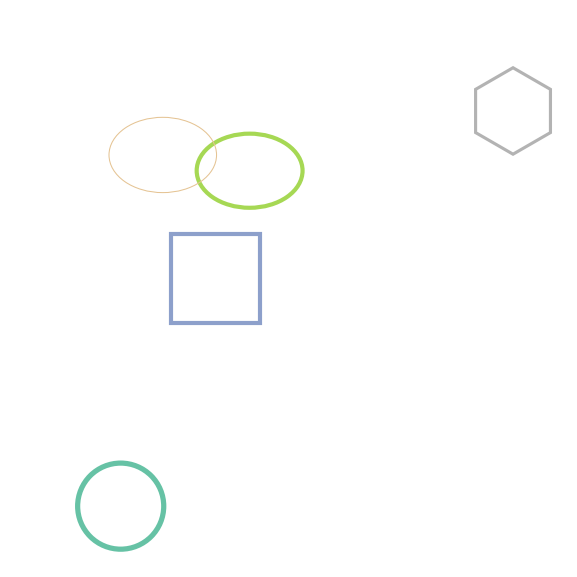[{"shape": "circle", "thickness": 2.5, "radius": 0.37, "center": [0.209, 0.123]}, {"shape": "square", "thickness": 2, "radius": 0.38, "center": [0.374, 0.517]}, {"shape": "oval", "thickness": 2, "radius": 0.46, "center": [0.432, 0.704]}, {"shape": "oval", "thickness": 0.5, "radius": 0.47, "center": [0.282, 0.731]}, {"shape": "hexagon", "thickness": 1.5, "radius": 0.37, "center": [0.888, 0.807]}]